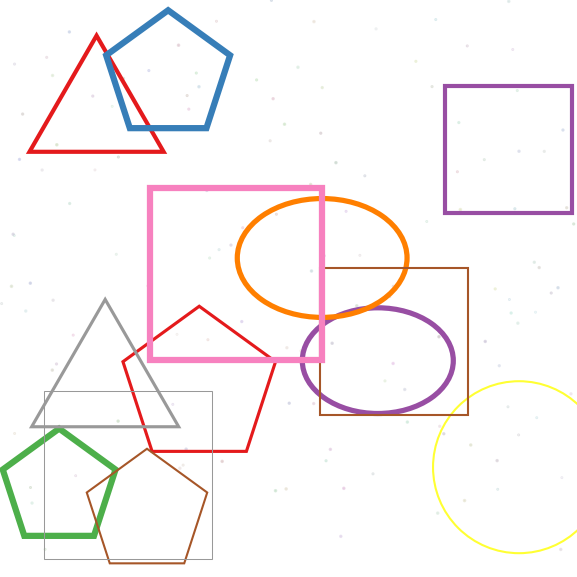[{"shape": "triangle", "thickness": 2, "radius": 0.67, "center": [0.167, 0.803]}, {"shape": "pentagon", "thickness": 1.5, "radius": 0.69, "center": [0.345, 0.33]}, {"shape": "pentagon", "thickness": 3, "radius": 0.56, "center": [0.291, 0.869]}, {"shape": "pentagon", "thickness": 3, "radius": 0.51, "center": [0.102, 0.154]}, {"shape": "square", "thickness": 2, "radius": 0.55, "center": [0.881, 0.74]}, {"shape": "oval", "thickness": 2.5, "radius": 0.65, "center": [0.654, 0.375]}, {"shape": "oval", "thickness": 2.5, "radius": 0.73, "center": [0.558, 0.552]}, {"shape": "circle", "thickness": 1, "radius": 0.74, "center": [0.899, 0.19]}, {"shape": "square", "thickness": 1, "radius": 0.64, "center": [0.683, 0.408]}, {"shape": "pentagon", "thickness": 1, "radius": 0.55, "center": [0.255, 0.112]}, {"shape": "square", "thickness": 3, "radius": 0.74, "center": [0.408, 0.525]}, {"shape": "square", "thickness": 0.5, "radius": 0.73, "center": [0.222, 0.177]}, {"shape": "triangle", "thickness": 1.5, "radius": 0.73, "center": [0.182, 0.334]}]